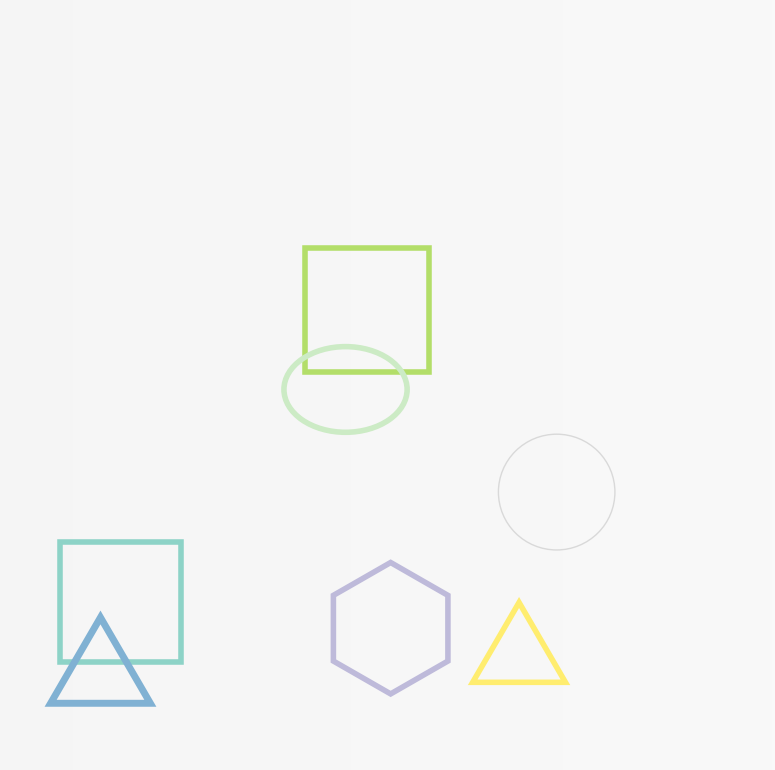[{"shape": "square", "thickness": 2, "radius": 0.39, "center": [0.155, 0.218]}, {"shape": "hexagon", "thickness": 2, "radius": 0.43, "center": [0.504, 0.184]}, {"shape": "triangle", "thickness": 2.5, "radius": 0.37, "center": [0.13, 0.124]}, {"shape": "square", "thickness": 2, "radius": 0.4, "center": [0.474, 0.597]}, {"shape": "circle", "thickness": 0.5, "radius": 0.38, "center": [0.718, 0.361]}, {"shape": "oval", "thickness": 2, "radius": 0.4, "center": [0.446, 0.494]}, {"shape": "triangle", "thickness": 2, "radius": 0.35, "center": [0.67, 0.148]}]